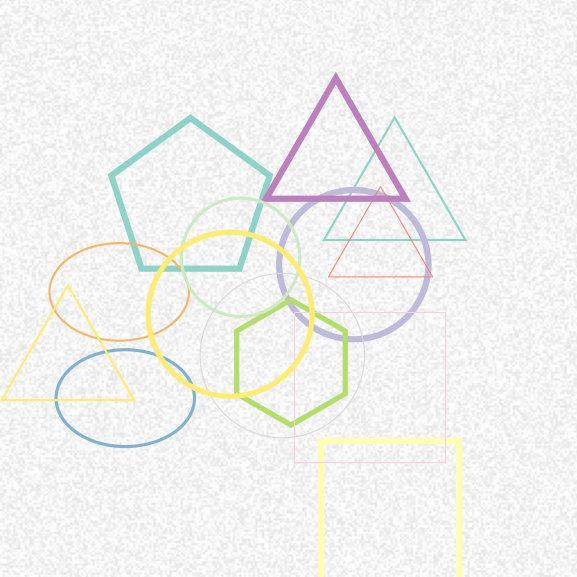[{"shape": "pentagon", "thickness": 3, "radius": 0.72, "center": [0.33, 0.651]}, {"shape": "triangle", "thickness": 1, "radius": 0.71, "center": [0.683, 0.654]}, {"shape": "square", "thickness": 3, "radius": 0.6, "center": [0.675, 0.115]}, {"shape": "circle", "thickness": 3, "radius": 0.65, "center": [0.613, 0.541]}, {"shape": "triangle", "thickness": 0.5, "radius": 0.52, "center": [0.659, 0.572]}, {"shape": "oval", "thickness": 1.5, "radius": 0.6, "center": [0.217, 0.31]}, {"shape": "oval", "thickness": 1, "radius": 0.6, "center": [0.206, 0.494]}, {"shape": "hexagon", "thickness": 2.5, "radius": 0.54, "center": [0.504, 0.372]}, {"shape": "square", "thickness": 0.5, "radius": 0.65, "center": [0.64, 0.329]}, {"shape": "circle", "thickness": 0.5, "radius": 0.71, "center": [0.489, 0.383]}, {"shape": "triangle", "thickness": 3, "radius": 0.7, "center": [0.581, 0.725]}, {"shape": "circle", "thickness": 1.5, "radius": 0.51, "center": [0.417, 0.554]}, {"shape": "triangle", "thickness": 1, "radius": 0.66, "center": [0.118, 0.373]}, {"shape": "circle", "thickness": 2.5, "radius": 0.71, "center": [0.398, 0.455]}]